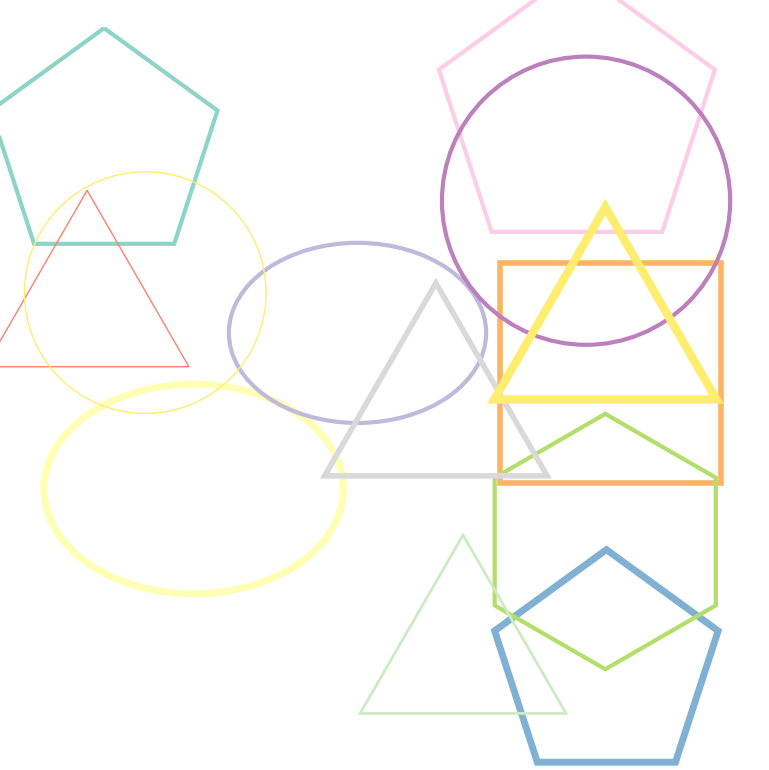[{"shape": "pentagon", "thickness": 1.5, "radius": 0.77, "center": [0.135, 0.809]}, {"shape": "oval", "thickness": 2.5, "radius": 0.97, "center": [0.251, 0.365]}, {"shape": "oval", "thickness": 1.5, "radius": 0.84, "center": [0.464, 0.568]}, {"shape": "triangle", "thickness": 0.5, "radius": 0.76, "center": [0.113, 0.6]}, {"shape": "pentagon", "thickness": 2.5, "radius": 0.76, "center": [0.788, 0.134]}, {"shape": "square", "thickness": 2, "radius": 0.72, "center": [0.793, 0.516]}, {"shape": "hexagon", "thickness": 1.5, "radius": 0.83, "center": [0.786, 0.297]}, {"shape": "pentagon", "thickness": 1.5, "radius": 0.94, "center": [0.749, 0.851]}, {"shape": "triangle", "thickness": 2, "radius": 0.83, "center": [0.566, 0.465]}, {"shape": "circle", "thickness": 1.5, "radius": 0.94, "center": [0.761, 0.739]}, {"shape": "triangle", "thickness": 1, "radius": 0.77, "center": [0.601, 0.151]}, {"shape": "triangle", "thickness": 3, "radius": 0.83, "center": [0.786, 0.564]}, {"shape": "circle", "thickness": 0.5, "radius": 0.78, "center": [0.189, 0.62]}]